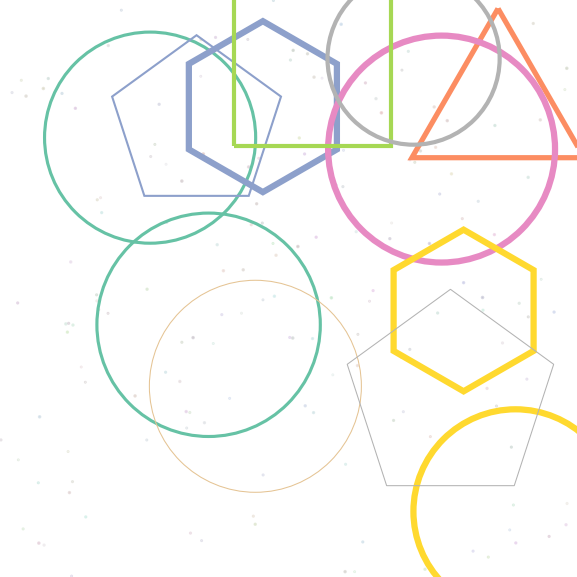[{"shape": "circle", "thickness": 1.5, "radius": 0.97, "center": [0.361, 0.437]}, {"shape": "circle", "thickness": 1.5, "radius": 0.91, "center": [0.26, 0.761]}, {"shape": "triangle", "thickness": 2.5, "radius": 0.86, "center": [0.862, 0.812]}, {"shape": "pentagon", "thickness": 1, "radius": 0.77, "center": [0.34, 0.784]}, {"shape": "hexagon", "thickness": 3, "radius": 0.74, "center": [0.455, 0.814]}, {"shape": "circle", "thickness": 3, "radius": 0.98, "center": [0.765, 0.741]}, {"shape": "square", "thickness": 2, "radius": 0.68, "center": [0.541, 0.883]}, {"shape": "hexagon", "thickness": 3, "radius": 0.7, "center": [0.803, 0.461]}, {"shape": "circle", "thickness": 3, "radius": 0.88, "center": [0.893, 0.114]}, {"shape": "circle", "thickness": 0.5, "radius": 0.92, "center": [0.442, 0.33]}, {"shape": "circle", "thickness": 2, "radius": 0.75, "center": [0.716, 0.898]}, {"shape": "pentagon", "thickness": 0.5, "radius": 0.94, "center": [0.78, 0.31]}]